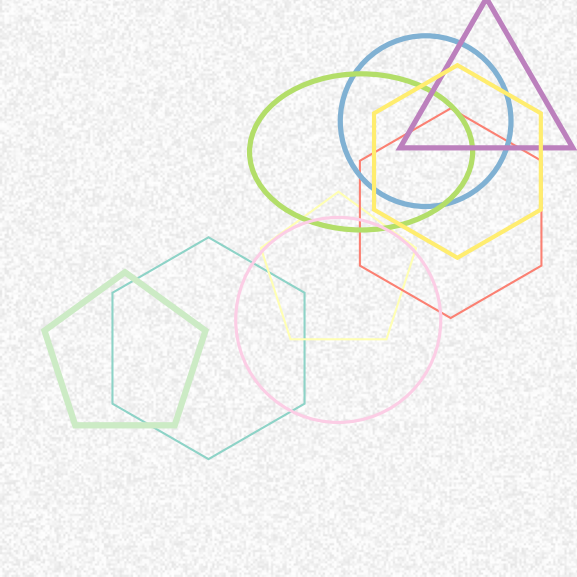[{"shape": "hexagon", "thickness": 1, "radius": 0.96, "center": [0.361, 0.396]}, {"shape": "pentagon", "thickness": 1, "radius": 0.71, "center": [0.586, 0.526]}, {"shape": "hexagon", "thickness": 1, "radius": 0.91, "center": [0.78, 0.63]}, {"shape": "circle", "thickness": 2.5, "radius": 0.74, "center": [0.737, 0.789]}, {"shape": "oval", "thickness": 2.5, "radius": 0.97, "center": [0.625, 0.736]}, {"shape": "circle", "thickness": 1.5, "radius": 0.89, "center": [0.586, 0.445]}, {"shape": "triangle", "thickness": 2.5, "radius": 0.86, "center": [0.842, 0.829]}, {"shape": "pentagon", "thickness": 3, "radius": 0.73, "center": [0.216, 0.381]}, {"shape": "hexagon", "thickness": 2, "radius": 0.83, "center": [0.792, 0.72]}]